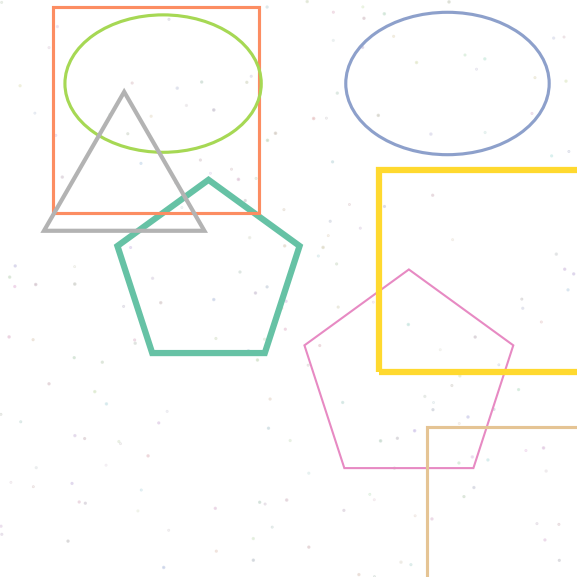[{"shape": "pentagon", "thickness": 3, "radius": 0.83, "center": [0.361, 0.522]}, {"shape": "square", "thickness": 1.5, "radius": 0.89, "center": [0.27, 0.809]}, {"shape": "oval", "thickness": 1.5, "radius": 0.88, "center": [0.775, 0.855]}, {"shape": "pentagon", "thickness": 1, "radius": 0.95, "center": [0.708, 0.342]}, {"shape": "oval", "thickness": 1.5, "radius": 0.85, "center": [0.282, 0.854]}, {"shape": "square", "thickness": 3, "radius": 0.87, "center": [0.831, 0.53]}, {"shape": "square", "thickness": 1.5, "radius": 0.73, "center": [0.887, 0.113]}, {"shape": "triangle", "thickness": 2, "radius": 0.8, "center": [0.215, 0.68]}]